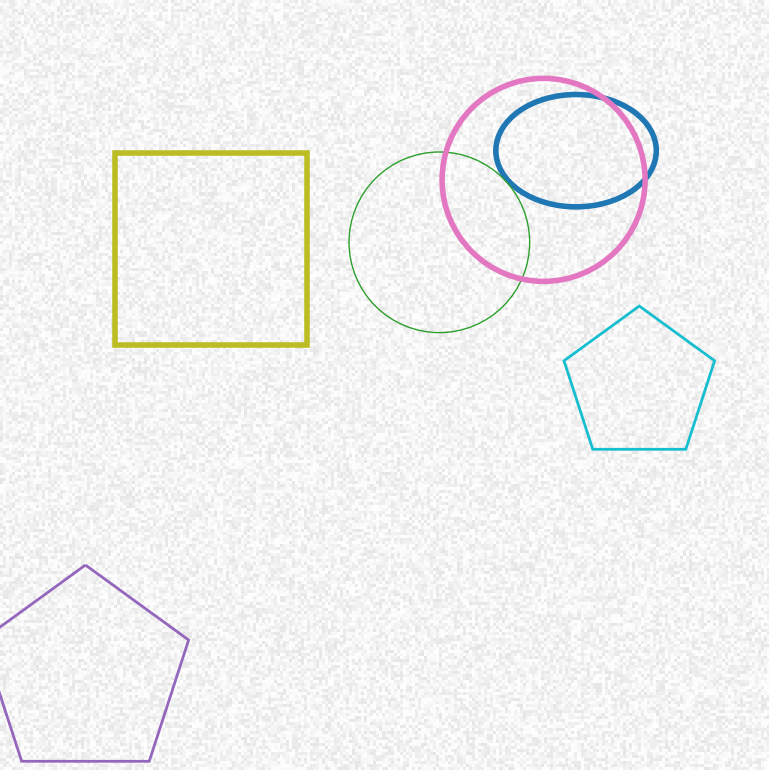[{"shape": "oval", "thickness": 2, "radius": 0.52, "center": [0.748, 0.804]}, {"shape": "circle", "thickness": 0.5, "radius": 0.59, "center": [0.571, 0.685]}, {"shape": "pentagon", "thickness": 1, "radius": 0.7, "center": [0.111, 0.125]}, {"shape": "circle", "thickness": 2, "radius": 0.66, "center": [0.706, 0.766]}, {"shape": "square", "thickness": 2, "radius": 0.62, "center": [0.274, 0.677]}, {"shape": "pentagon", "thickness": 1, "radius": 0.51, "center": [0.83, 0.5]}]